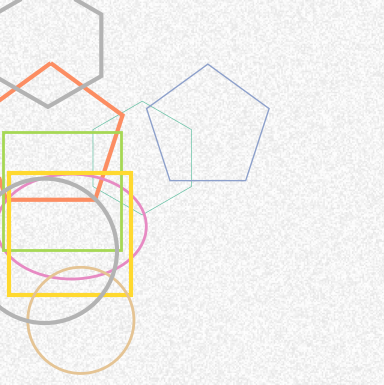[{"shape": "hexagon", "thickness": 0.5, "radius": 0.74, "center": [0.369, 0.589]}, {"shape": "pentagon", "thickness": 3, "radius": 0.98, "center": [0.132, 0.64]}, {"shape": "pentagon", "thickness": 1, "radius": 0.84, "center": [0.54, 0.666]}, {"shape": "oval", "thickness": 2, "radius": 0.97, "center": [0.185, 0.411]}, {"shape": "square", "thickness": 2, "radius": 0.77, "center": [0.162, 0.504]}, {"shape": "square", "thickness": 3, "radius": 0.79, "center": [0.181, 0.393]}, {"shape": "circle", "thickness": 2, "radius": 0.69, "center": [0.21, 0.168]}, {"shape": "circle", "thickness": 3, "radius": 0.94, "center": [0.116, 0.348]}, {"shape": "hexagon", "thickness": 3, "radius": 0.8, "center": [0.124, 0.883]}]